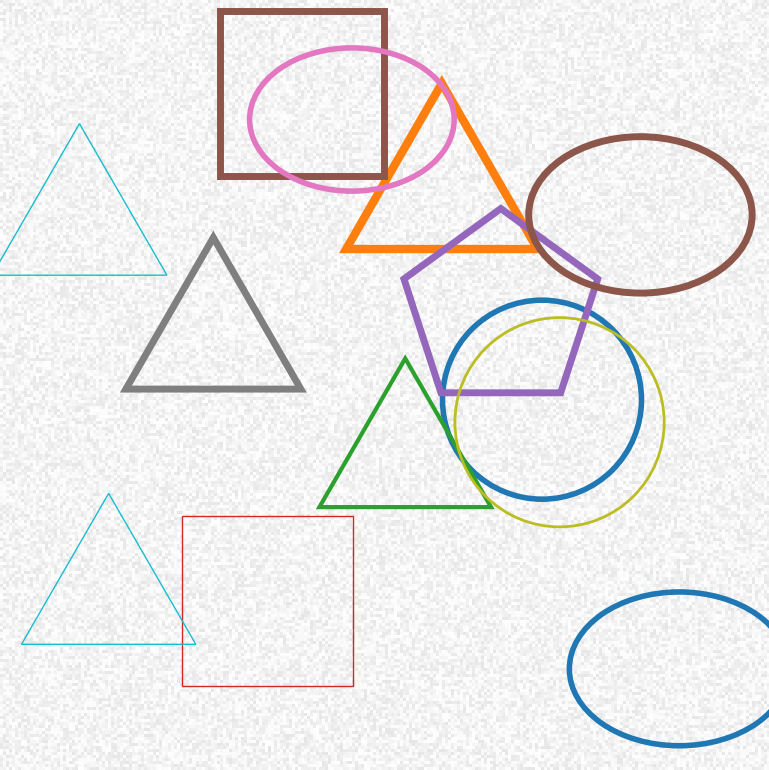[{"shape": "oval", "thickness": 2, "radius": 0.71, "center": [0.882, 0.131]}, {"shape": "circle", "thickness": 2, "radius": 0.65, "center": [0.704, 0.481]}, {"shape": "triangle", "thickness": 3, "radius": 0.72, "center": [0.574, 0.748]}, {"shape": "triangle", "thickness": 1.5, "radius": 0.64, "center": [0.526, 0.406]}, {"shape": "square", "thickness": 0.5, "radius": 0.55, "center": [0.348, 0.22]}, {"shape": "pentagon", "thickness": 2.5, "radius": 0.66, "center": [0.65, 0.597]}, {"shape": "oval", "thickness": 2.5, "radius": 0.73, "center": [0.832, 0.721]}, {"shape": "square", "thickness": 2.5, "radius": 0.53, "center": [0.392, 0.879]}, {"shape": "oval", "thickness": 2, "radius": 0.66, "center": [0.457, 0.845]}, {"shape": "triangle", "thickness": 2.5, "radius": 0.66, "center": [0.277, 0.56]}, {"shape": "circle", "thickness": 1, "radius": 0.68, "center": [0.727, 0.452]}, {"shape": "triangle", "thickness": 0.5, "radius": 0.66, "center": [0.103, 0.708]}, {"shape": "triangle", "thickness": 0.5, "radius": 0.65, "center": [0.141, 0.229]}]